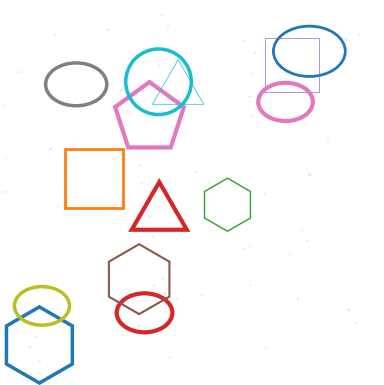[{"shape": "oval", "thickness": 2, "radius": 0.47, "center": [0.803, 0.867]}, {"shape": "hexagon", "thickness": 2.5, "radius": 0.49, "center": [0.102, 0.104]}, {"shape": "square", "thickness": 2, "radius": 0.38, "center": [0.245, 0.536]}, {"shape": "hexagon", "thickness": 1, "radius": 0.34, "center": [0.591, 0.468]}, {"shape": "oval", "thickness": 3, "radius": 0.36, "center": [0.375, 0.187]}, {"shape": "triangle", "thickness": 3, "radius": 0.41, "center": [0.414, 0.445]}, {"shape": "square", "thickness": 0.5, "radius": 0.35, "center": [0.758, 0.831]}, {"shape": "hexagon", "thickness": 1.5, "radius": 0.45, "center": [0.361, 0.275]}, {"shape": "pentagon", "thickness": 3, "radius": 0.47, "center": [0.388, 0.693]}, {"shape": "oval", "thickness": 3, "radius": 0.35, "center": [0.742, 0.735]}, {"shape": "oval", "thickness": 2.5, "radius": 0.4, "center": [0.198, 0.781]}, {"shape": "oval", "thickness": 2.5, "radius": 0.36, "center": [0.109, 0.205]}, {"shape": "circle", "thickness": 2.5, "radius": 0.43, "center": [0.412, 0.788]}, {"shape": "triangle", "thickness": 0.5, "radius": 0.39, "center": [0.463, 0.768]}]